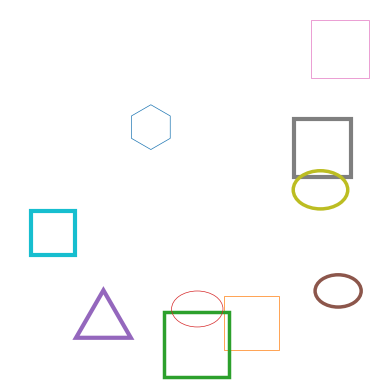[{"shape": "hexagon", "thickness": 0.5, "radius": 0.29, "center": [0.392, 0.67]}, {"shape": "square", "thickness": 0.5, "radius": 0.36, "center": [0.654, 0.161]}, {"shape": "square", "thickness": 2.5, "radius": 0.42, "center": [0.511, 0.105]}, {"shape": "oval", "thickness": 0.5, "radius": 0.33, "center": [0.512, 0.197]}, {"shape": "triangle", "thickness": 3, "radius": 0.41, "center": [0.269, 0.164]}, {"shape": "oval", "thickness": 2.5, "radius": 0.3, "center": [0.878, 0.244]}, {"shape": "square", "thickness": 0.5, "radius": 0.38, "center": [0.884, 0.873]}, {"shape": "square", "thickness": 3, "radius": 0.37, "center": [0.837, 0.616]}, {"shape": "oval", "thickness": 2.5, "radius": 0.35, "center": [0.832, 0.507]}, {"shape": "square", "thickness": 3, "radius": 0.29, "center": [0.138, 0.395]}]